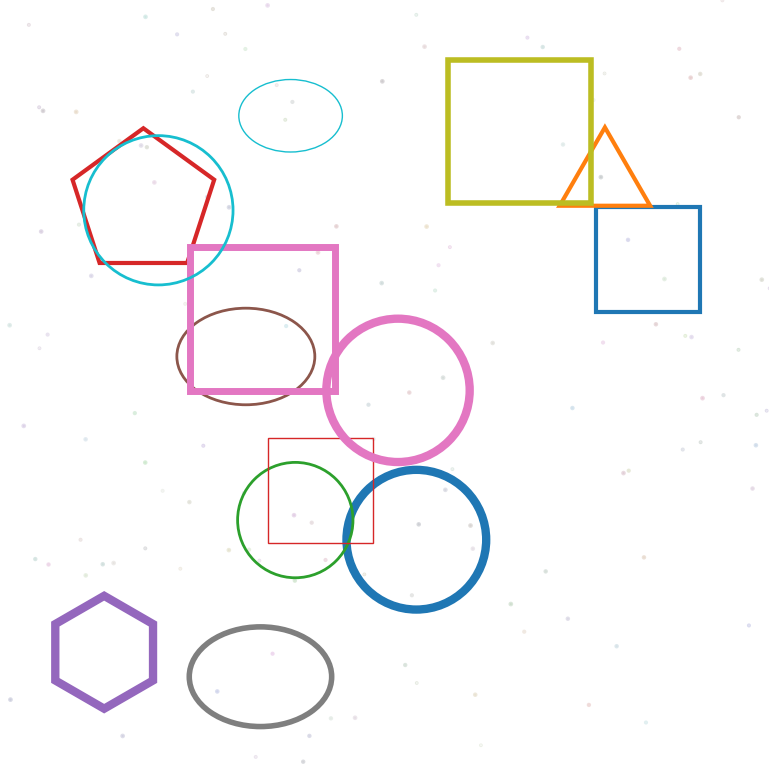[{"shape": "square", "thickness": 1.5, "radius": 0.34, "center": [0.842, 0.663]}, {"shape": "circle", "thickness": 3, "radius": 0.45, "center": [0.541, 0.299]}, {"shape": "triangle", "thickness": 1.5, "radius": 0.34, "center": [0.786, 0.767]}, {"shape": "circle", "thickness": 1, "radius": 0.37, "center": [0.383, 0.325]}, {"shape": "pentagon", "thickness": 1.5, "radius": 0.48, "center": [0.186, 0.737]}, {"shape": "square", "thickness": 0.5, "radius": 0.34, "center": [0.416, 0.363]}, {"shape": "hexagon", "thickness": 3, "radius": 0.37, "center": [0.135, 0.153]}, {"shape": "oval", "thickness": 1, "radius": 0.45, "center": [0.319, 0.537]}, {"shape": "square", "thickness": 2.5, "radius": 0.47, "center": [0.341, 0.586]}, {"shape": "circle", "thickness": 3, "radius": 0.47, "center": [0.517, 0.493]}, {"shape": "oval", "thickness": 2, "radius": 0.46, "center": [0.338, 0.121]}, {"shape": "square", "thickness": 2, "radius": 0.46, "center": [0.674, 0.829]}, {"shape": "oval", "thickness": 0.5, "radius": 0.34, "center": [0.377, 0.85]}, {"shape": "circle", "thickness": 1, "radius": 0.48, "center": [0.206, 0.727]}]